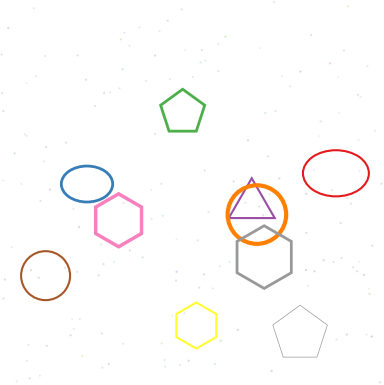[{"shape": "oval", "thickness": 1.5, "radius": 0.43, "center": [0.872, 0.55]}, {"shape": "oval", "thickness": 2, "radius": 0.33, "center": [0.226, 0.522]}, {"shape": "pentagon", "thickness": 2, "radius": 0.3, "center": [0.474, 0.708]}, {"shape": "triangle", "thickness": 1.5, "radius": 0.34, "center": [0.654, 0.468]}, {"shape": "circle", "thickness": 3, "radius": 0.38, "center": [0.667, 0.443]}, {"shape": "hexagon", "thickness": 1.5, "radius": 0.3, "center": [0.51, 0.154]}, {"shape": "circle", "thickness": 1.5, "radius": 0.32, "center": [0.118, 0.284]}, {"shape": "hexagon", "thickness": 2.5, "radius": 0.34, "center": [0.308, 0.428]}, {"shape": "pentagon", "thickness": 0.5, "radius": 0.37, "center": [0.78, 0.133]}, {"shape": "hexagon", "thickness": 2, "radius": 0.41, "center": [0.686, 0.332]}]